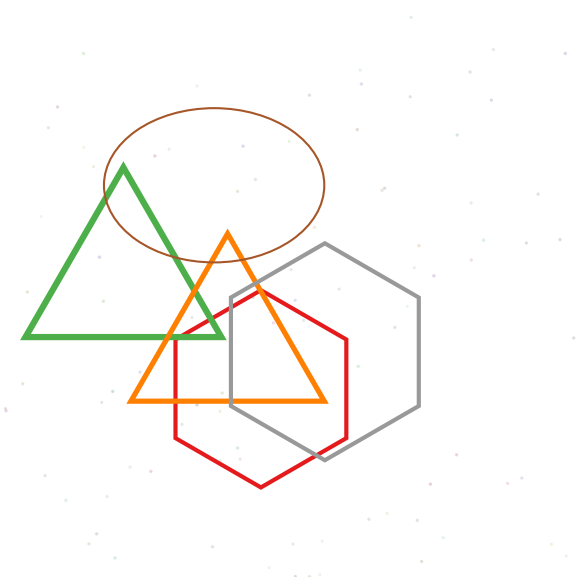[{"shape": "hexagon", "thickness": 2, "radius": 0.85, "center": [0.452, 0.326]}, {"shape": "triangle", "thickness": 3, "radius": 0.98, "center": [0.214, 0.513]}, {"shape": "triangle", "thickness": 2.5, "radius": 0.97, "center": [0.394, 0.401]}, {"shape": "oval", "thickness": 1, "radius": 0.95, "center": [0.371, 0.678]}, {"shape": "hexagon", "thickness": 2, "radius": 0.94, "center": [0.563, 0.39]}]